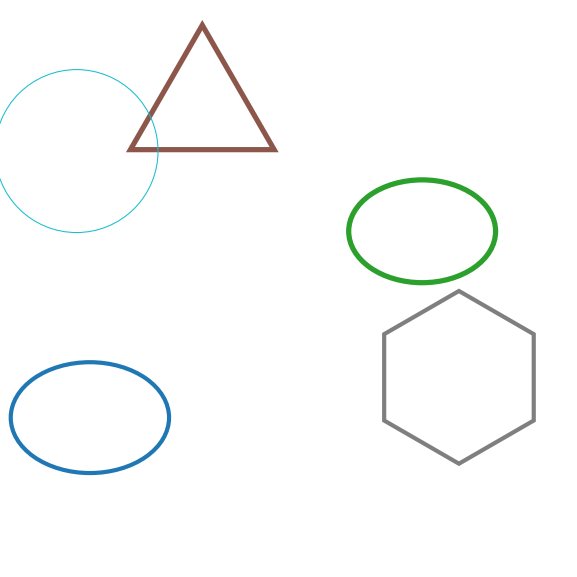[{"shape": "oval", "thickness": 2, "radius": 0.69, "center": [0.156, 0.276]}, {"shape": "oval", "thickness": 2.5, "radius": 0.64, "center": [0.731, 0.599]}, {"shape": "triangle", "thickness": 2.5, "radius": 0.72, "center": [0.35, 0.812]}, {"shape": "hexagon", "thickness": 2, "radius": 0.75, "center": [0.795, 0.346]}, {"shape": "circle", "thickness": 0.5, "radius": 0.71, "center": [0.133, 0.738]}]